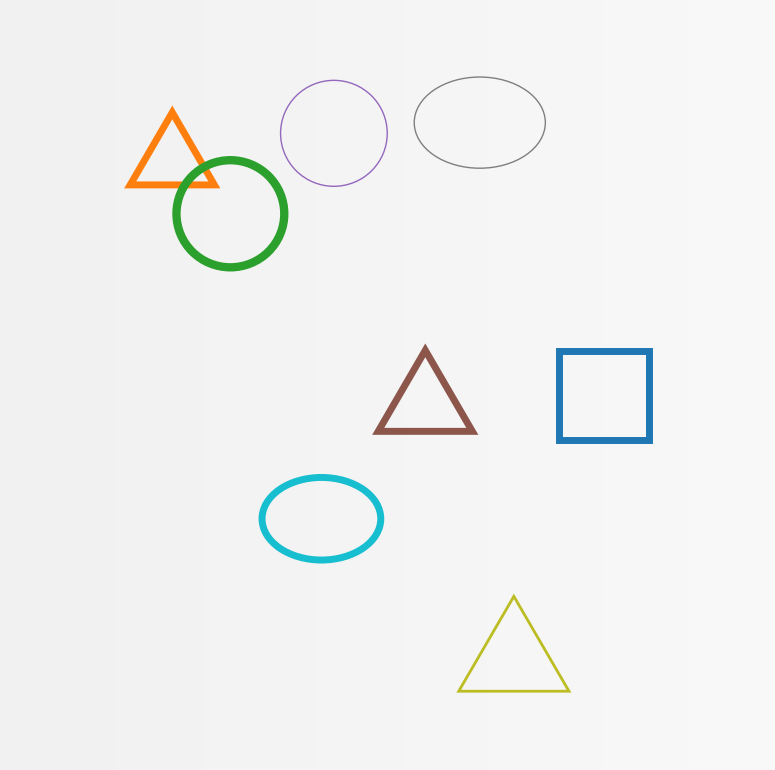[{"shape": "square", "thickness": 2.5, "radius": 0.29, "center": [0.779, 0.487]}, {"shape": "triangle", "thickness": 2.5, "radius": 0.31, "center": [0.222, 0.791]}, {"shape": "circle", "thickness": 3, "radius": 0.35, "center": [0.297, 0.722]}, {"shape": "circle", "thickness": 0.5, "radius": 0.34, "center": [0.431, 0.827]}, {"shape": "triangle", "thickness": 2.5, "radius": 0.35, "center": [0.549, 0.475]}, {"shape": "oval", "thickness": 0.5, "radius": 0.42, "center": [0.619, 0.841]}, {"shape": "triangle", "thickness": 1, "radius": 0.41, "center": [0.663, 0.143]}, {"shape": "oval", "thickness": 2.5, "radius": 0.38, "center": [0.415, 0.326]}]